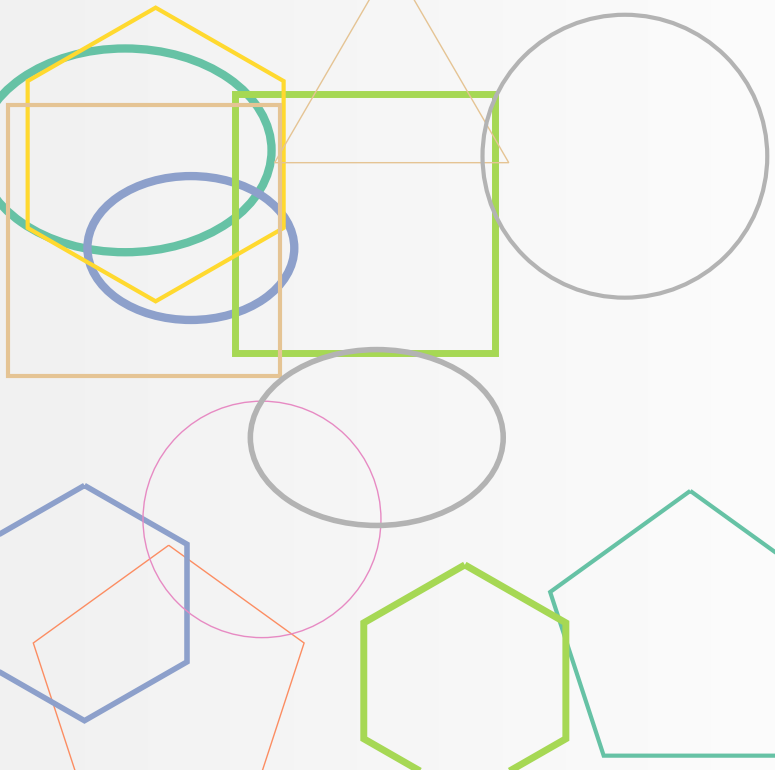[{"shape": "pentagon", "thickness": 1.5, "radius": 0.95, "center": [0.891, 0.172]}, {"shape": "oval", "thickness": 3, "radius": 0.95, "center": [0.161, 0.805]}, {"shape": "pentagon", "thickness": 0.5, "radius": 0.92, "center": [0.218, 0.108]}, {"shape": "oval", "thickness": 3, "radius": 0.67, "center": [0.246, 0.678]}, {"shape": "hexagon", "thickness": 2, "radius": 0.76, "center": [0.109, 0.217]}, {"shape": "circle", "thickness": 0.5, "radius": 0.77, "center": [0.338, 0.325]}, {"shape": "square", "thickness": 2.5, "radius": 0.84, "center": [0.471, 0.71]}, {"shape": "hexagon", "thickness": 2.5, "radius": 0.75, "center": [0.6, 0.116]}, {"shape": "hexagon", "thickness": 1.5, "radius": 0.95, "center": [0.201, 0.799]}, {"shape": "triangle", "thickness": 0.5, "radius": 0.87, "center": [0.505, 0.876]}, {"shape": "square", "thickness": 1.5, "radius": 0.88, "center": [0.186, 0.688]}, {"shape": "oval", "thickness": 2, "radius": 0.82, "center": [0.486, 0.432]}, {"shape": "circle", "thickness": 1.5, "radius": 0.92, "center": [0.806, 0.797]}]